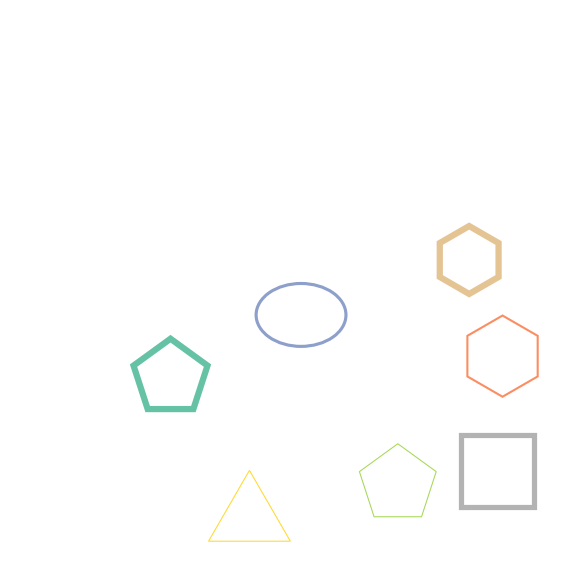[{"shape": "pentagon", "thickness": 3, "radius": 0.34, "center": [0.295, 0.345]}, {"shape": "hexagon", "thickness": 1, "radius": 0.35, "center": [0.87, 0.382]}, {"shape": "oval", "thickness": 1.5, "radius": 0.39, "center": [0.521, 0.454]}, {"shape": "pentagon", "thickness": 0.5, "radius": 0.35, "center": [0.689, 0.161]}, {"shape": "triangle", "thickness": 0.5, "radius": 0.41, "center": [0.432, 0.103]}, {"shape": "hexagon", "thickness": 3, "radius": 0.29, "center": [0.812, 0.549]}, {"shape": "square", "thickness": 2.5, "radius": 0.31, "center": [0.861, 0.184]}]